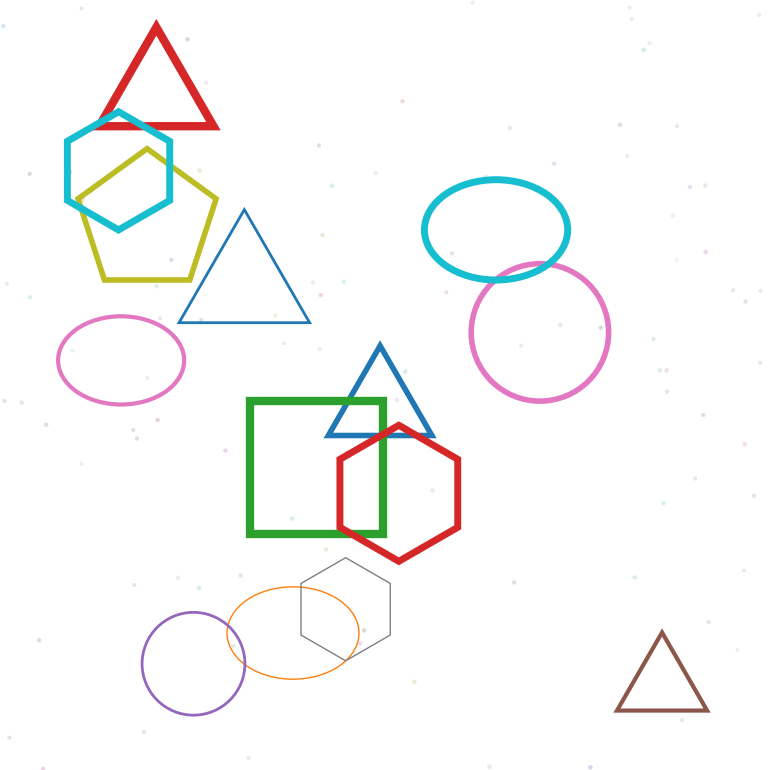[{"shape": "triangle", "thickness": 2, "radius": 0.39, "center": [0.494, 0.473]}, {"shape": "triangle", "thickness": 1, "radius": 0.49, "center": [0.317, 0.63]}, {"shape": "oval", "thickness": 0.5, "radius": 0.43, "center": [0.381, 0.178]}, {"shape": "square", "thickness": 3, "radius": 0.43, "center": [0.411, 0.393]}, {"shape": "hexagon", "thickness": 2.5, "radius": 0.44, "center": [0.518, 0.359]}, {"shape": "triangle", "thickness": 3, "radius": 0.43, "center": [0.203, 0.879]}, {"shape": "circle", "thickness": 1, "radius": 0.33, "center": [0.251, 0.138]}, {"shape": "triangle", "thickness": 1.5, "radius": 0.34, "center": [0.86, 0.111]}, {"shape": "oval", "thickness": 1.5, "radius": 0.41, "center": [0.157, 0.532]}, {"shape": "circle", "thickness": 2, "radius": 0.45, "center": [0.701, 0.568]}, {"shape": "hexagon", "thickness": 0.5, "radius": 0.33, "center": [0.449, 0.209]}, {"shape": "pentagon", "thickness": 2, "radius": 0.47, "center": [0.191, 0.713]}, {"shape": "hexagon", "thickness": 2.5, "radius": 0.38, "center": [0.154, 0.778]}, {"shape": "oval", "thickness": 2.5, "radius": 0.47, "center": [0.644, 0.701]}]